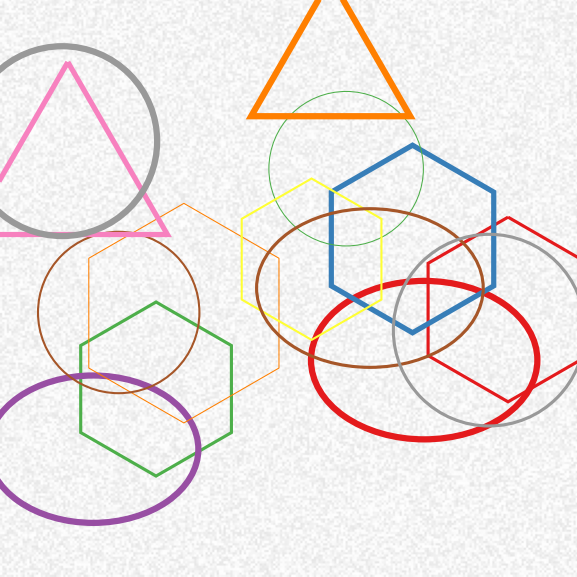[{"shape": "oval", "thickness": 3, "radius": 0.98, "center": [0.735, 0.376]}, {"shape": "hexagon", "thickness": 1.5, "radius": 0.8, "center": [0.88, 0.463]}, {"shape": "hexagon", "thickness": 2.5, "radius": 0.81, "center": [0.714, 0.585]}, {"shape": "hexagon", "thickness": 1.5, "radius": 0.75, "center": [0.27, 0.325]}, {"shape": "circle", "thickness": 0.5, "radius": 0.67, "center": [0.599, 0.707]}, {"shape": "oval", "thickness": 3, "radius": 0.91, "center": [0.161, 0.221]}, {"shape": "hexagon", "thickness": 0.5, "radius": 0.95, "center": [0.318, 0.457]}, {"shape": "triangle", "thickness": 3, "radius": 0.8, "center": [0.573, 0.877]}, {"shape": "hexagon", "thickness": 1, "radius": 0.7, "center": [0.54, 0.55]}, {"shape": "circle", "thickness": 1, "radius": 0.7, "center": [0.206, 0.458]}, {"shape": "oval", "thickness": 1.5, "radius": 0.98, "center": [0.641, 0.5]}, {"shape": "triangle", "thickness": 2.5, "radius": 1.0, "center": [0.117, 0.693]}, {"shape": "circle", "thickness": 3, "radius": 0.82, "center": [0.108, 0.755]}, {"shape": "circle", "thickness": 1.5, "radius": 0.83, "center": [0.847, 0.427]}]